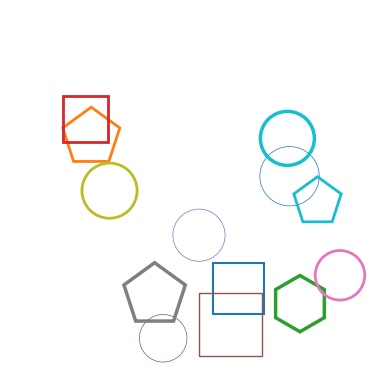[{"shape": "square", "thickness": 1.5, "radius": 0.33, "center": [0.621, 0.252]}, {"shape": "circle", "thickness": 0.5, "radius": 0.39, "center": [0.752, 0.542]}, {"shape": "pentagon", "thickness": 2, "radius": 0.39, "center": [0.237, 0.644]}, {"shape": "hexagon", "thickness": 2.5, "radius": 0.37, "center": [0.779, 0.211]}, {"shape": "square", "thickness": 2, "radius": 0.3, "center": [0.222, 0.69]}, {"shape": "circle", "thickness": 0.5, "radius": 0.34, "center": [0.517, 0.389]}, {"shape": "square", "thickness": 1, "radius": 0.41, "center": [0.599, 0.158]}, {"shape": "circle", "thickness": 0.5, "radius": 0.31, "center": [0.424, 0.121]}, {"shape": "circle", "thickness": 2, "radius": 0.32, "center": [0.883, 0.285]}, {"shape": "pentagon", "thickness": 2.5, "radius": 0.42, "center": [0.402, 0.234]}, {"shape": "circle", "thickness": 2, "radius": 0.36, "center": [0.284, 0.505]}, {"shape": "pentagon", "thickness": 2, "radius": 0.32, "center": [0.825, 0.476]}, {"shape": "circle", "thickness": 2.5, "radius": 0.35, "center": [0.746, 0.641]}]